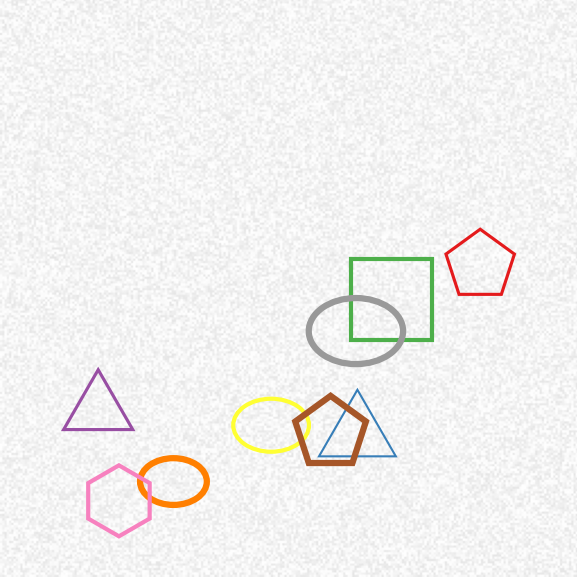[{"shape": "pentagon", "thickness": 1.5, "radius": 0.31, "center": [0.832, 0.54]}, {"shape": "triangle", "thickness": 1, "radius": 0.38, "center": [0.619, 0.247]}, {"shape": "square", "thickness": 2, "radius": 0.35, "center": [0.678, 0.481]}, {"shape": "triangle", "thickness": 1.5, "radius": 0.35, "center": [0.17, 0.29]}, {"shape": "oval", "thickness": 3, "radius": 0.29, "center": [0.3, 0.165]}, {"shape": "oval", "thickness": 2, "radius": 0.33, "center": [0.469, 0.263]}, {"shape": "pentagon", "thickness": 3, "radius": 0.32, "center": [0.572, 0.249]}, {"shape": "hexagon", "thickness": 2, "radius": 0.31, "center": [0.206, 0.132]}, {"shape": "oval", "thickness": 3, "radius": 0.41, "center": [0.616, 0.426]}]